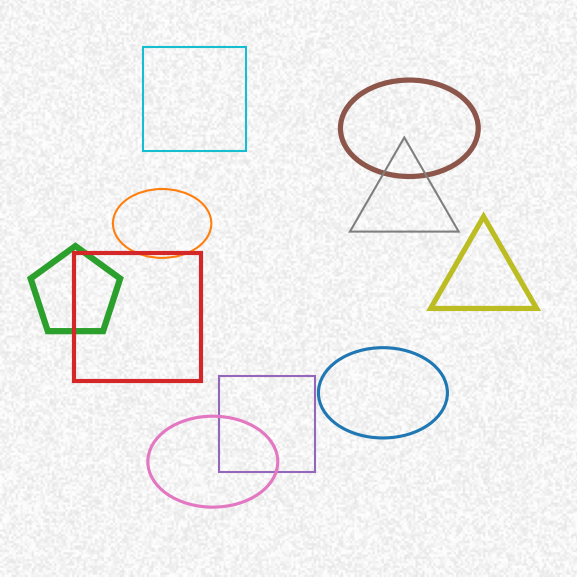[{"shape": "oval", "thickness": 1.5, "radius": 0.56, "center": [0.663, 0.319]}, {"shape": "oval", "thickness": 1, "radius": 0.43, "center": [0.281, 0.612]}, {"shape": "pentagon", "thickness": 3, "radius": 0.41, "center": [0.131, 0.492]}, {"shape": "square", "thickness": 2, "radius": 0.55, "center": [0.237, 0.45]}, {"shape": "square", "thickness": 1, "radius": 0.42, "center": [0.462, 0.265]}, {"shape": "oval", "thickness": 2.5, "radius": 0.6, "center": [0.709, 0.777]}, {"shape": "oval", "thickness": 1.5, "radius": 0.56, "center": [0.368, 0.2]}, {"shape": "triangle", "thickness": 1, "radius": 0.54, "center": [0.7, 0.652]}, {"shape": "triangle", "thickness": 2.5, "radius": 0.53, "center": [0.837, 0.518]}, {"shape": "square", "thickness": 1, "radius": 0.45, "center": [0.337, 0.828]}]